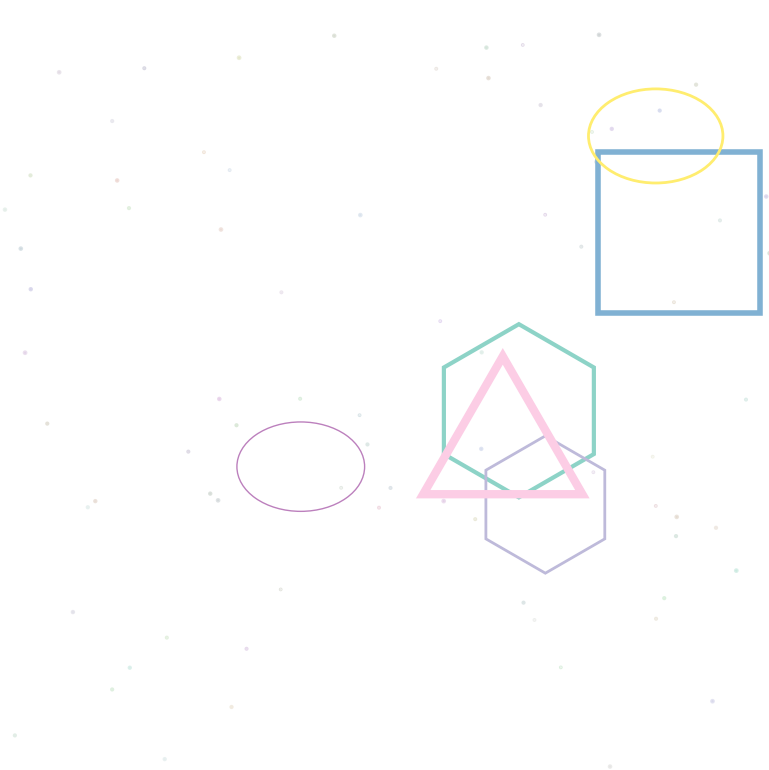[{"shape": "hexagon", "thickness": 1.5, "radius": 0.56, "center": [0.674, 0.467]}, {"shape": "hexagon", "thickness": 1, "radius": 0.45, "center": [0.708, 0.345]}, {"shape": "square", "thickness": 2, "radius": 0.52, "center": [0.882, 0.698]}, {"shape": "triangle", "thickness": 3, "radius": 0.6, "center": [0.653, 0.418]}, {"shape": "oval", "thickness": 0.5, "radius": 0.41, "center": [0.391, 0.394]}, {"shape": "oval", "thickness": 1, "radius": 0.44, "center": [0.852, 0.823]}]